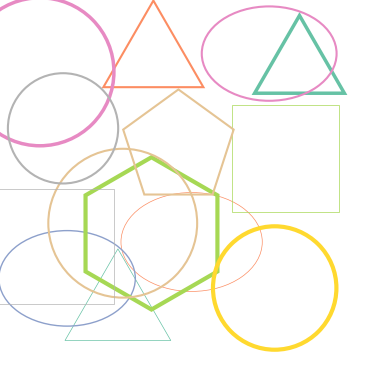[{"shape": "triangle", "thickness": 2.5, "radius": 0.67, "center": [0.778, 0.825]}, {"shape": "triangle", "thickness": 0.5, "radius": 0.79, "center": [0.306, 0.195]}, {"shape": "oval", "thickness": 0.5, "radius": 0.92, "center": [0.498, 0.371]}, {"shape": "triangle", "thickness": 1.5, "radius": 0.75, "center": [0.398, 0.849]}, {"shape": "oval", "thickness": 1, "radius": 0.89, "center": [0.174, 0.277]}, {"shape": "circle", "thickness": 2.5, "radius": 0.96, "center": [0.104, 0.814]}, {"shape": "oval", "thickness": 1.5, "radius": 0.88, "center": [0.699, 0.861]}, {"shape": "hexagon", "thickness": 3, "radius": 0.99, "center": [0.393, 0.394]}, {"shape": "square", "thickness": 0.5, "radius": 0.69, "center": [0.743, 0.589]}, {"shape": "circle", "thickness": 3, "radius": 0.8, "center": [0.713, 0.252]}, {"shape": "pentagon", "thickness": 1.5, "radius": 0.75, "center": [0.463, 0.617]}, {"shape": "circle", "thickness": 1.5, "radius": 0.97, "center": [0.319, 0.42]}, {"shape": "square", "thickness": 0.5, "radius": 0.74, "center": [0.146, 0.36]}, {"shape": "circle", "thickness": 1.5, "radius": 0.72, "center": [0.164, 0.667]}]